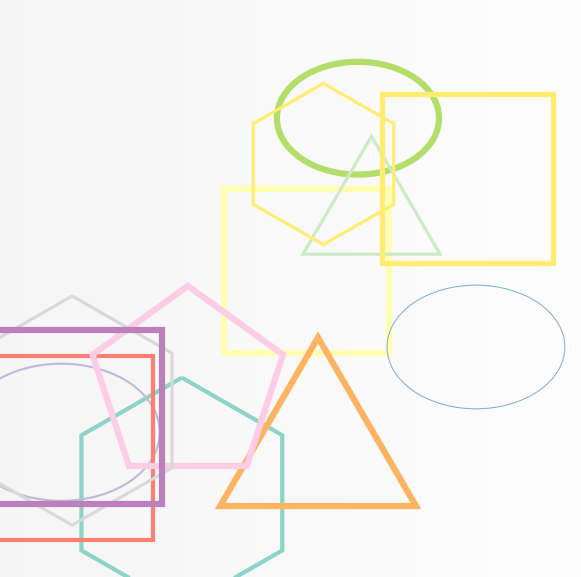[{"shape": "hexagon", "thickness": 2, "radius": 1.0, "center": [0.313, 0.146]}, {"shape": "square", "thickness": 3, "radius": 0.71, "center": [0.527, 0.53]}, {"shape": "oval", "thickness": 1, "radius": 0.85, "center": [0.105, 0.251]}, {"shape": "square", "thickness": 2, "radius": 0.8, "center": [0.104, 0.224]}, {"shape": "oval", "thickness": 0.5, "radius": 0.76, "center": [0.819, 0.398]}, {"shape": "triangle", "thickness": 3, "radius": 0.97, "center": [0.547, 0.22]}, {"shape": "oval", "thickness": 3, "radius": 0.7, "center": [0.616, 0.794]}, {"shape": "pentagon", "thickness": 3, "radius": 0.86, "center": [0.323, 0.332]}, {"shape": "hexagon", "thickness": 1.5, "radius": 0.99, "center": [0.124, 0.288]}, {"shape": "square", "thickness": 3, "radius": 0.75, "center": [0.128, 0.278]}, {"shape": "triangle", "thickness": 1.5, "radius": 0.68, "center": [0.639, 0.627]}, {"shape": "hexagon", "thickness": 1.5, "radius": 0.7, "center": [0.556, 0.715]}, {"shape": "square", "thickness": 2.5, "radius": 0.73, "center": [0.804, 0.69]}]